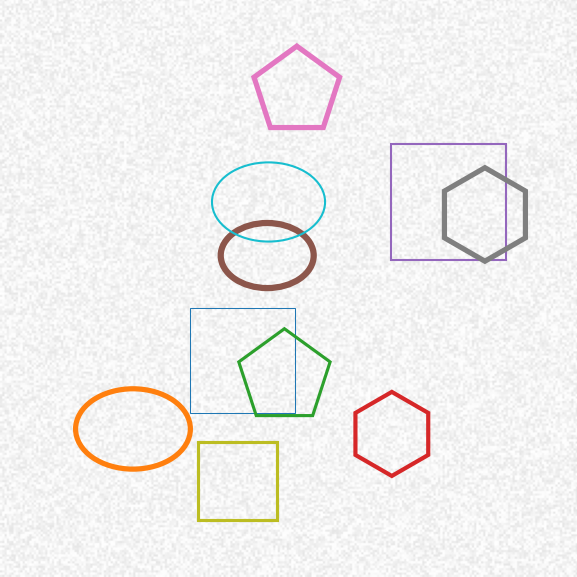[{"shape": "square", "thickness": 0.5, "radius": 0.46, "center": [0.42, 0.375]}, {"shape": "oval", "thickness": 2.5, "radius": 0.5, "center": [0.23, 0.256]}, {"shape": "pentagon", "thickness": 1.5, "radius": 0.42, "center": [0.493, 0.347]}, {"shape": "hexagon", "thickness": 2, "radius": 0.36, "center": [0.679, 0.248]}, {"shape": "square", "thickness": 1, "radius": 0.5, "center": [0.777, 0.649]}, {"shape": "oval", "thickness": 3, "radius": 0.4, "center": [0.463, 0.557]}, {"shape": "pentagon", "thickness": 2.5, "radius": 0.39, "center": [0.514, 0.841]}, {"shape": "hexagon", "thickness": 2.5, "radius": 0.4, "center": [0.84, 0.628]}, {"shape": "square", "thickness": 1.5, "radius": 0.34, "center": [0.412, 0.166]}, {"shape": "oval", "thickness": 1, "radius": 0.49, "center": [0.465, 0.649]}]